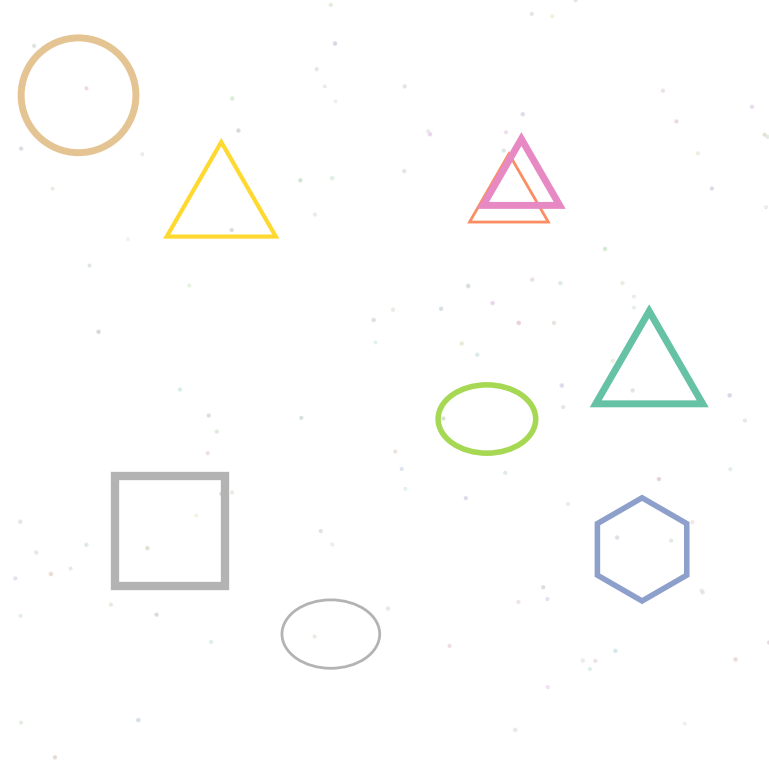[{"shape": "triangle", "thickness": 2.5, "radius": 0.4, "center": [0.843, 0.516]}, {"shape": "triangle", "thickness": 1, "radius": 0.3, "center": [0.661, 0.741]}, {"shape": "hexagon", "thickness": 2, "radius": 0.33, "center": [0.834, 0.287]}, {"shape": "triangle", "thickness": 2.5, "radius": 0.29, "center": [0.677, 0.762]}, {"shape": "oval", "thickness": 2, "radius": 0.32, "center": [0.632, 0.456]}, {"shape": "triangle", "thickness": 1.5, "radius": 0.41, "center": [0.287, 0.734]}, {"shape": "circle", "thickness": 2.5, "radius": 0.37, "center": [0.102, 0.876]}, {"shape": "oval", "thickness": 1, "radius": 0.32, "center": [0.43, 0.177]}, {"shape": "square", "thickness": 3, "radius": 0.36, "center": [0.221, 0.31]}]